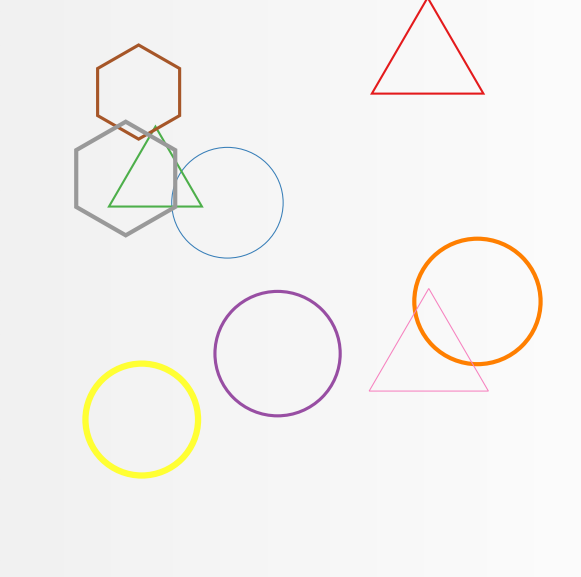[{"shape": "triangle", "thickness": 1, "radius": 0.55, "center": [0.736, 0.892]}, {"shape": "circle", "thickness": 0.5, "radius": 0.48, "center": [0.391, 0.648]}, {"shape": "triangle", "thickness": 1, "radius": 0.46, "center": [0.267, 0.688]}, {"shape": "circle", "thickness": 1.5, "radius": 0.54, "center": [0.478, 0.387]}, {"shape": "circle", "thickness": 2, "radius": 0.54, "center": [0.821, 0.477]}, {"shape": "circle", "thickness": 3, "radius": 0.48, "center": [0.244, 0.273]}, {"shape": "hexagon", "thickness": 1.5, "radius": 0.41, "center": [0.238, 0.84]}, {"shape": "triangle", "thickness": 0.5, "radius": 0.59, "center": [0.738, 0.381]}, {"shape": "hexagon", "thickness": 2, "radius": 0.49, "center": [0.216, 0.69]}]